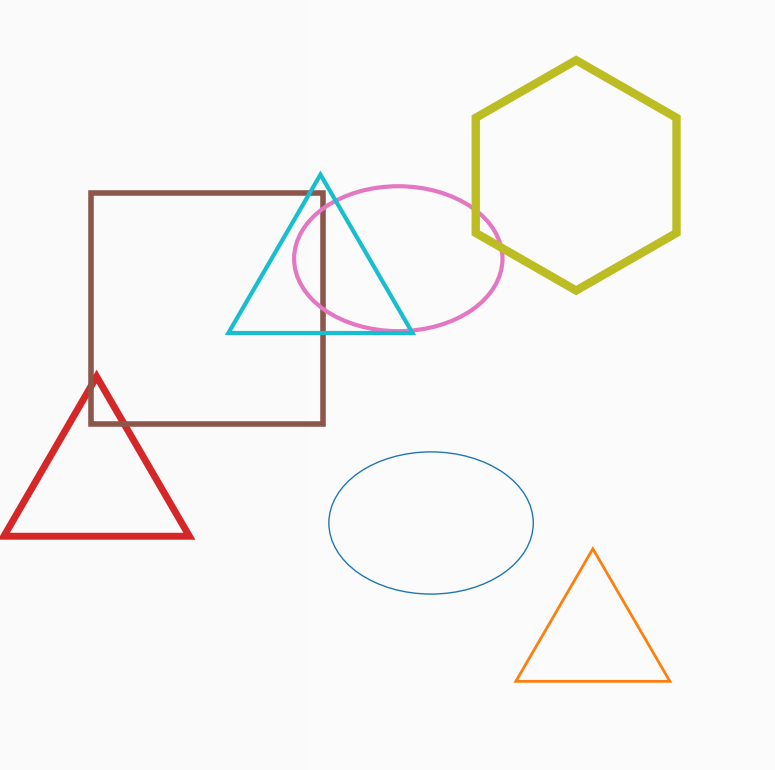[{"shape": "oval", "thickness": 0.5, "radius": 0.66, "center": [0.556, 0.321]}, {"shape": "triangle", "thickness": 1, "radius": 0.57, "center": [0.765, 0.173]}, {"shape": "triangle", "thickness": 2.5, "radius": 0.69, "center": [0.125, 0.373]}, {"shape": "square", "thickness": 2, "radius": 0.75, "center": [0.267, 0.599]}, {"shape": "oval", "thickness": 1.5, "radius": 0.67, "center": [0.514, 0.664]}, {"shape": "hexagon", "thickness": 3, "radius": 0.75, "center": [0.743, 0.772]}, {"shape": "triangle", "thickness": 1.5, "radius": 0.69, "center": [0.413, 0.636]}]